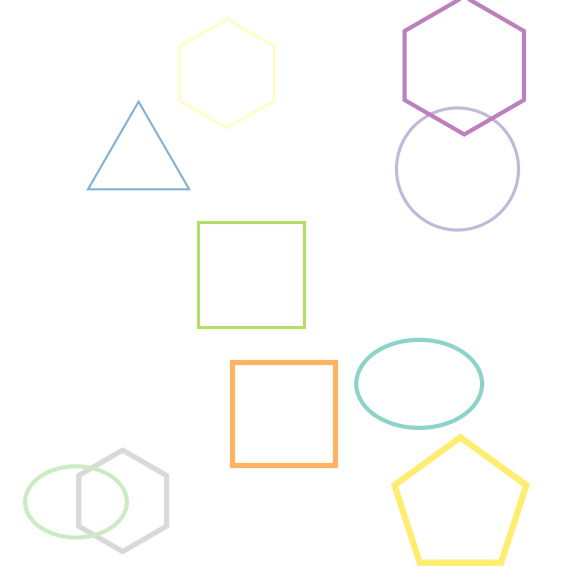[{"shape": "oval", "thickness": 2, "radius": 0.54, "center": [0.726, 0.334]}, {"shape": "hexagon", "thickness": 1, "radius": 0.47, "center": [0.393, 0.872]}, {"shape": "circle", "thickness": 1.5, "radius": 0.53, "center": [0.792, 0.706]}, {"shape": "triangle", "thickness": 1, "radius": 0.51, "center": [0.24, 0.722]}, {"shape": "square", "thickness": 2.5, "radius": 0.45, "center": [0.491, 0.282]}, {"shape": "square", "thickness": 1.5, "radius": 0.46, "center": [0.435, 0.524]}, {"shape": "hexagon", "thickness": 2.5, "radius": 0.44, "center": [0.212, 0.132]}, {"shape": "hexagon", "thickness": 2, "radius": 0.6, "center": [0.804, 0.886]}, {"shape": "oval", "thickness": 2, "radius": 0.44, "center": [0.132, 0.13]}, {"shape": "pentagon", "thickness": 3, "radius": 0.6, "center": [0.797, 0.122]}]